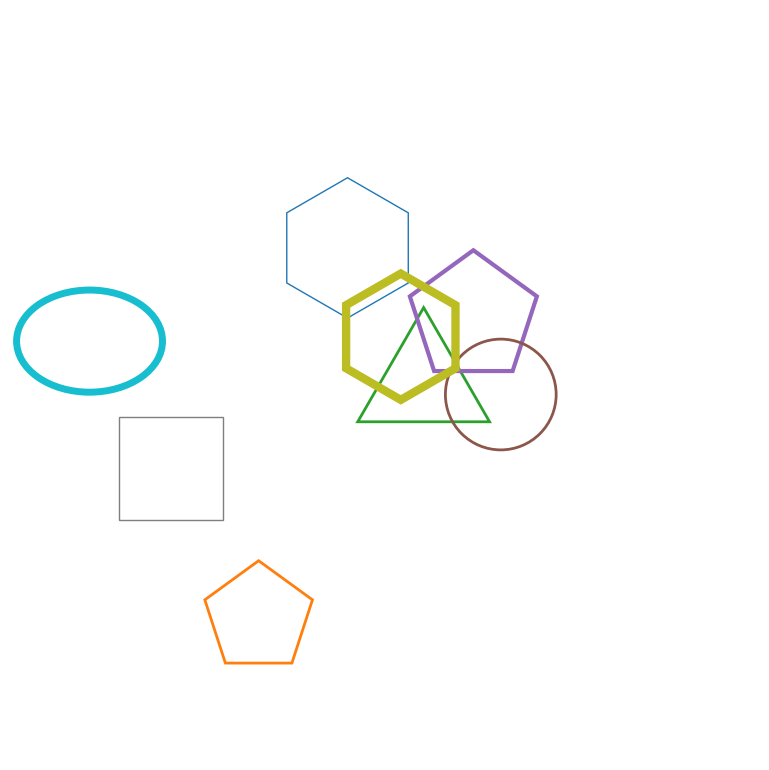[{"shape": "hexagon", "thickness": 0.5, "radius": 0.46, "center": [0.451, 0.678]}, {"shape": "pentagon", "thickness": 1, "radius": 0.37, "center": [0.336, 0.198]}, {"shape": "triangle", "thickness": 1, "radius": 0.49, "center": [0.55, 0.502]}, {"shape": "pentagon", "thickness": 1.5, "radius": 0.43, "center": [0.615, 0.588]}, {"shape": "circle", "thickness": 1, "radius": 0.36, "center": [0.65, 0.488]}, {"shape": "square", "thickness": 0.5, "radius": 0.34, "center": [0.222, 0.391]}, {"shape": "hexagon", "thickness": 3, "radius": 0.41, "center": [0.521, 0.563]}, {"shape": "oval", "thickness": 2.5, "radius": 0.47, "center": [0.116, 0.557]}]